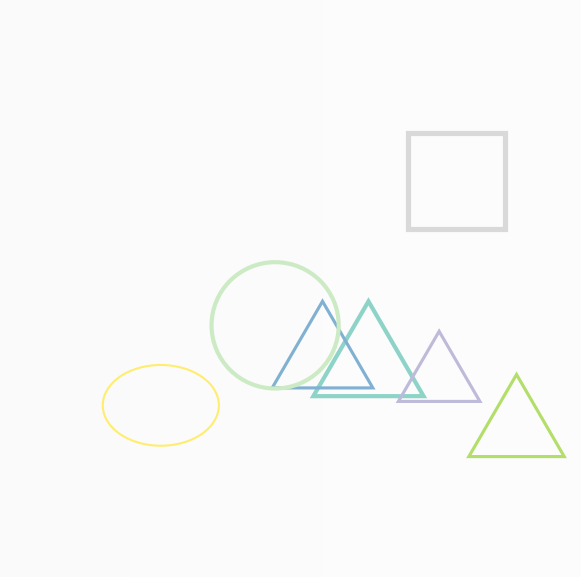[{"shape": "triangle", "thickness": 2, "radius": 0.55, "center": [0.634, 0.368]}, {"shape": "triangle", "thickness": 1.5, "radius": 0.4, "center": [0.756, 0.345]}, {"shape": "triangle", "thickness": 1.5, "radius": 0.5, "center": [0.555, 0.377]}, {"shape": "triangle", "thickness": 1.5, "radius": 0.47, "center": [0.889, 0.256]}, {"shape": "square", "thickness": 2.5, "radius": 0.42, "center": [0.785, 0.685]}, {"shape": "circle", "thickness": 2, "radius": 0.55, "center": [0.473, 0.436]}, {"shape": "oval", "thickness": 1, "radius": 0.5, "center": [0.277, 0.297]}]